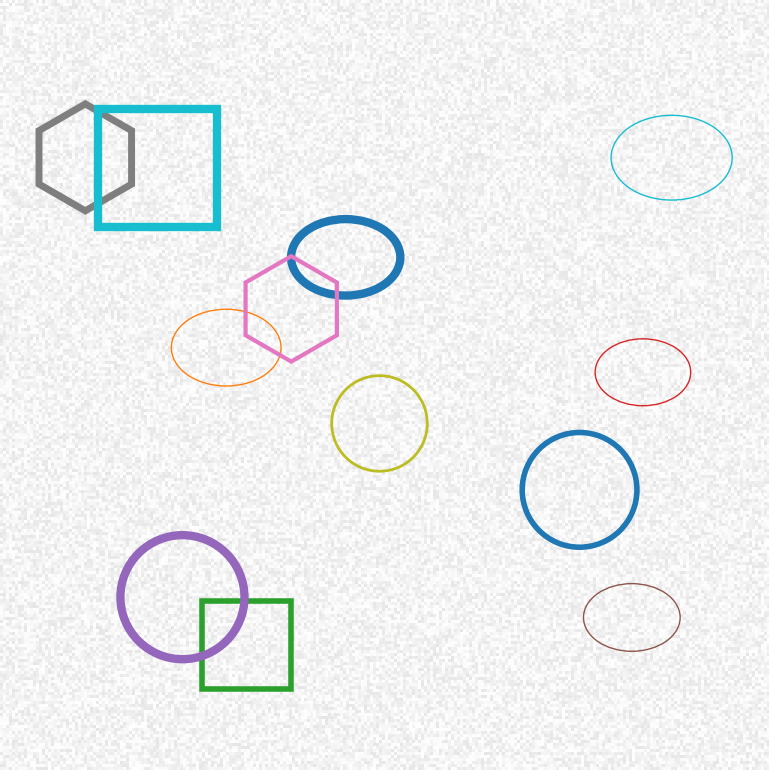[{"shape": "circle", "thickness": 2, "radius": 0.37, "center": [0.753, 0.364]}, {"shape": "oval", "thickness": 3, "radius": 0.35, "center": [0.449, 0.666]}, {"shape": "oval", "thickness": 0.5, "radius": 0.36, "center": [0.294, 0.549]}, {"shape": "square", "thickness": 2, "radius": 0.29, "center": [0.32, 0.162]}, {"shape": "oval", "thickness": 0.5, "radius": 0.31, "center": [0.835, 0.517]}, {"shape": "circle", "thickness": 3, "radius": 0.4, "center": [0.237, 0.224]}, {"shape": "oval", "thickness": 0.5, "radius": 0.31, "center": [0.821, 0.198]}, {"shape": "hexagon", "thickness": 1.5, "radius": 0.34, "center": [0.378, 0.599]}, {"shape": "hexagon", "thickness": 2.5, "radius": 0.35, "center": [0.111, 0.796]}, {"shape": "circle", "thickness": 1, "radius": 0.31, "center": [0.493, 0.45]}, {"shape": "oval", "thickness": 0.5, "radius": 0.39, "center": [0.872, 0.795]}, {"shape": "square", "thickness": 3, "radius": 0.39, "center": [0.205, 0.782]}]